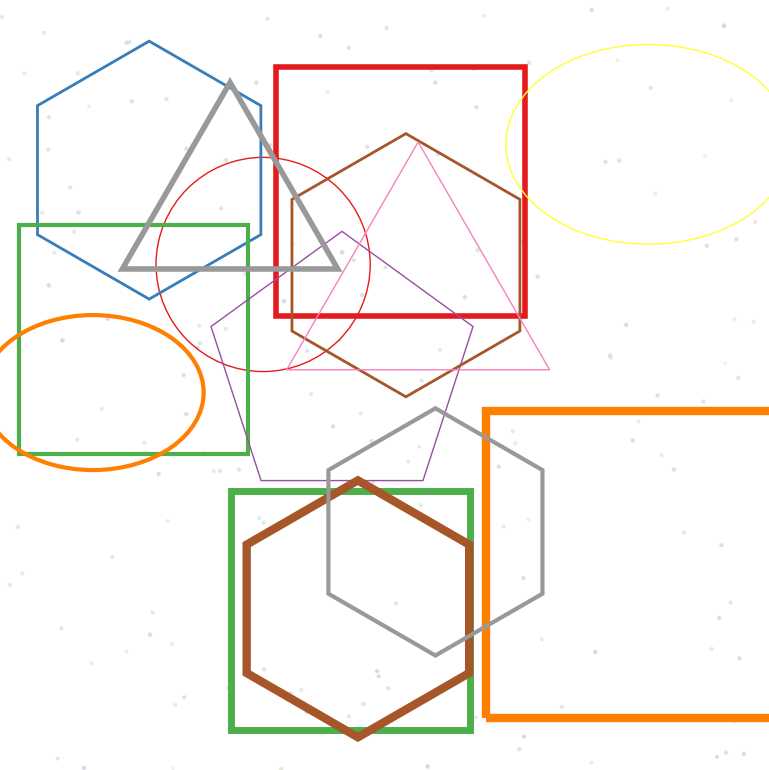[{"shape": "square", "thickness": 2, "radius": 0.81, "center": [0.52, 0.751]}, {"shape": "circle", "thickness": 0.5, "radius": 0.7, "center": [0.342, 0.657]}, {"shape": "hexagon", "thickness": 1, "radius": 0.84, "center": [0.194, 0.779]}, {"shape": "square", "thickness": 1.5, "radius": 0.75, "center": [0.173, 0.559]}, {"shape": "square", "thickness": 2.5, "radius": 0.78, "center": [0.455, 0.208]}, {"shape": "pentagon", "thickness": 0.5, "radius": 0.89, "center": [0.444, 0.521]}, {"shape": "square", "thickness": 3, "radius": 1.0, "center": [0.831, 0.267]}, {"shape": "oval", "thickness": 1.5, "radius": 0.72, "center": [0.121, 0.49]}, {"shape": "oval", "thickness": 0.5, "radius": 0.93, "center": [0.842, 0.813]}, {"shape": "hexagon", "thickness": 1, "radius": 0.85, "center": [0.527, 0.656]}, {"shape": "hexagon", "thickness": 3, "radius": 0.83, "center": [0.465, 0.209]}, {"shape": "triangle", "thickness": 0.5, "radius": 0.99, "center": [0.543, 0.618]}, {"shape": "hexagon", "thickness": 1.5, "radius": 0.8, "center": [0.565, 0.309]}, {"shape": "triangle", "thickness": 2, "radius": 0.81, "center": [0.299, 0.731]}]